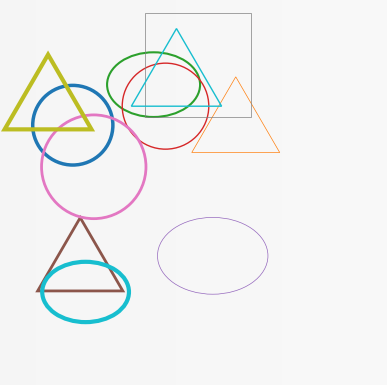[{"shape": "circle", "thickness": 2.5, "radius": 0.52, "center": [0.188, 0.675]}, {"shape": "triangle", "thickness": 0.5, "radius": 0.66, "center": [0.608, 0.669]}, {"shape": "oval", "thickness": 1.5, "radius": 0.6, "center": [0.396, 0.78]}, {"shape": "circle", "thickness": 1, "radius": 0.56, "center": [0.427, 0.724]}, {"shape": "oval", "thickness": 0.5, "radius": 0.71, "center": [0.549, 0.336]}, {"shape": "triangle", "thickness": 2, "radius": 0.63, "center": [0.207, 0.308]}, {"shape": "circle", "thickness": 2, "radius": 0.67, "center": [0.242, 0.567]}, {"shape": "square", "thickness": 0.5, "radius": 0.68, "center": [0.511, 0.831]}, {"shape": "triangle", "thickness": 3, "radius": 0.65, "center": [0.124, 0.729]}, {"shape": "triangle", "thickness": 1, "radius": 0.67, "center": [0.455, 0.791]}, {"shape": "oval", "thickness": 3, "radius": 0.56, "center": [0.221, 0.242]}]